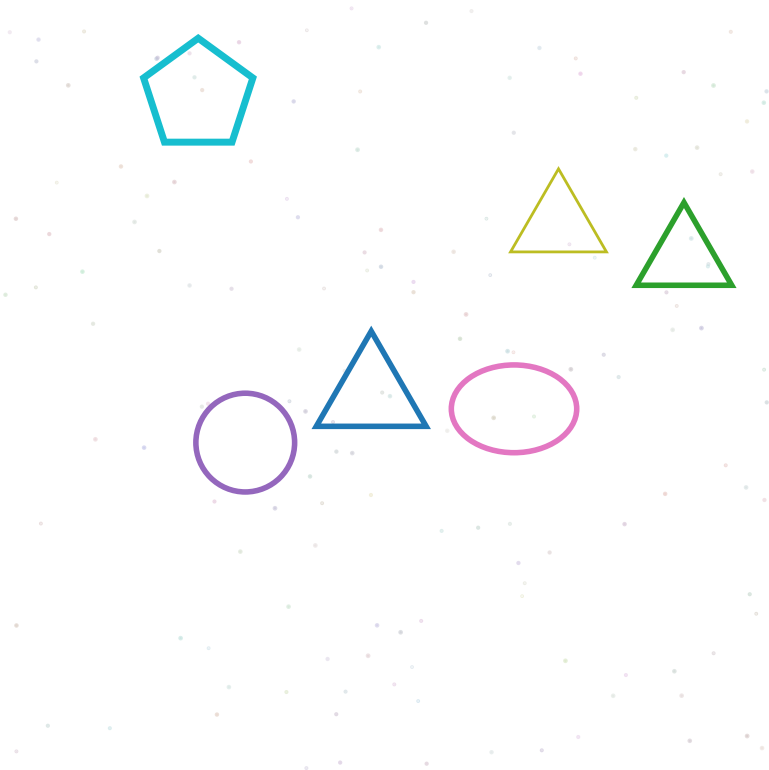[{"shape": "triangle", "thickness": 2, "radius": 0.41, "center": [0.482, 0.488]}, {"shape": "triangle", "thickness": 2, "radius": 0.36, "center": [0.888, 0.665]}, {"shape": "circle", "thickness": 2, "radius": 0.32, "center": [0.319, 0.425]}, {"shape": "oval", "thickness": 2, "radius": 0.41, "center": [0.668, 0.469]}, {"shape": "triangle", "thickness": 1, "radius": 0.36, "center": [0.725, 0.709]}, {"shape": "pentagon", "thickness": 2.5, "radius": 0.37, "center": [0.257, 0.876]}]